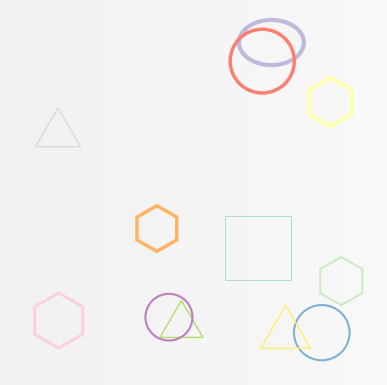[{"shape": "square", "thickness": 0.5, "radius": 0.42, "center": [0.666, 0.356]}, {"shape": "hexagon", "thickness": 3, "radius": 0.31, "center": [0.853, 0.735]}, {"shape": "oval", "thickness": 3, "radius": 0.42, "center": [0.7, 0.89]}, {"shape": "circle", "thickness": 2.5, "radius": 0.41, "center": [0.677, 0.841]}, {"shape": "circle", "thickness": 1.5, "radius": 0.36, "center": [0.83, 0.136]}, {"shape": "hexagon", "thickness": 2.5, "radius": 0.3, "center": [0.405, 0.406]}, {"shape": "triangle", "thickness": 1, "radius": 0.32, "center": [0.468, 0.156]}, {"shape": "hexagon", "thickness": 2, "radius": 0.36, "center": [0.151, 0.168]}, {"shape": "triangle", "thickness": 1, "radius": 0.34, "center": [0.15, 0.653]}, {"shape": "circle", "thickness": 1.5, "radius": 0.3, "center": [0.436, 0.176]}, {"shape": "hexagon", "thickness": 1.5, "radius": 0.31, "center": [0.881, 0.27]}, {"shape": "triangle", "thickness": 1, "radius": 0.37, "center": [0.737, 0.132]}]